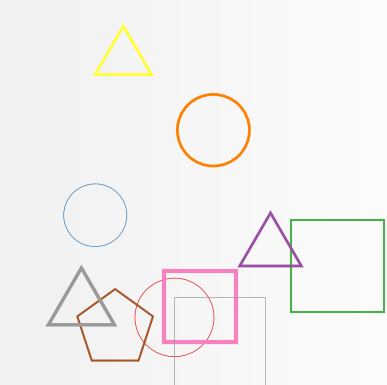[{"shape": "circle", "thickness": 0.5, "radius": 0.51, "center": [0.45, 0.176]}, {"shape": "circle", "thickness": 0.5, "radius": 0.41, "center": [0.246, 0.441]}, {"shape": "square", "thickness": 1.5, "radius": 0.6, "center": [0.872, 0.309]}, {"shape": "triangle", "thickness": 2, "radius": 0.46, "center": [0.698, 0.355]}, {"shape": "circle", "thickness": 2, "radius": 0.46, "center": [0.551, 0.662]}, {"shape": "triangle", "thickness": 2, "radius": 0.42, "center": [0.318, 0.848]}, {"shape": "pentagon", "thickness": 1.5, "radius": 0.51, "center": [0.297, 0.146]}, {"shape": "square", "thickness": 3, "radius": 0.46, "center": [0.516, 0.205]}, {"shape": "square", "thickness": 0.5, "radius": 0.59, "center": [0.566, 0.11]}, {"shape": "triangle", "thickness": 2.5, "radius": 0.49, "center": [0.21, 0.206]}]